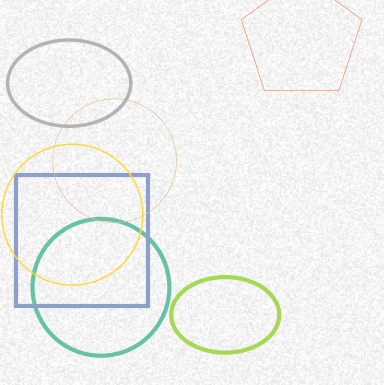[{"shape": "circle", "thickness": 3, "radius": 0.89, "center": [0.262, 0.254]}, {"shape": "pentagon", "thickness": 0.5, "radius": 0.82, "center": [0.783, 0.898]}, {"shape": "square", "thickness": 3, "radius": 0.85, "center": [0.213, 0.375]}, {"shape": "oval", "thickness": 3, "radius": 0.7, "center": [0.585, 0.182]}, {"shape": "circle", "thickness": 1, "radius": 0.92, "center": [0.188, 0.442]}, {"shape": "circle", "thickness": 0.5, "radius": 0.8, "center": [0.298, 0.583]}, {"shape": "oval", "thickness": 2.5, "radius": 0.8, "center": [0.18, 0.784]}]